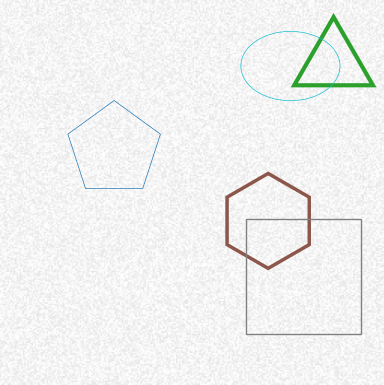[{"shape": "pentagon", "thickness": 0.5, "radius": 0.63, "center": [0.297, 0.613]}, {"shape": "triangle", "thickness": 3, "radius": 0.59, "center": [0.866, 0.838]}, {"shape": "hexagon", "thickness": 2.5, "radius": 0.62, "center": [0.696, 0.426]}, {"shape": "square", "thickness": 1, "radius": 0.74, "center": [0.789, 0.282]}, {"shape": "oval", "thickness": 0.5, "radius": 0.64, "center": [0.754, 0.828]}]